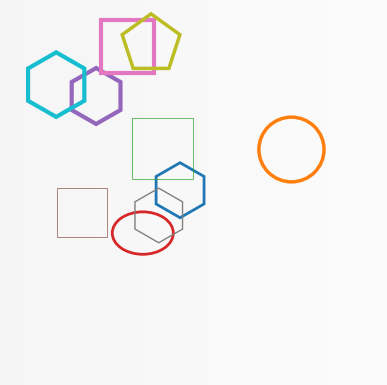[{"shape": "hexagon", "thickness": 2, "radius": 0.36, "center": [0.465, 0.506]}, {"shape": "circle", "thickness": 2.5, "radius": 0.42, "center": [0.752, 0.612]}, {"shape": "square", "thickness": 0.5, "radius": 0.39, "center": [0.418, 0.614]}, {"shape": "oval", "thickness": 2, "radius": 0.39, "center": [0.368, 0.395]}, {"shape": "hexagon", "thickness": 3, "radius": 0.36, "center": [0.248, 0.751]}, {"shape": "square", "thickness": 0.5, "radius": 0.32, "center": [0.212, 0.448]}, {"shape": "square", "thickness": 3, "radius": 0.34, "center": [0.33, 0.878]}, {"shape": "hexagon", "thickness": 1, "radius": 0.35, "center": [0.41, 0.44]}, {"shape": "pentagon", "thickness": 2.5, "radius": 0.39, "center": [0.39, 0.886]}, {"shape": "hexagon", "thickness": 3, "radius": 0.42, "center": [0.145, 0.78]}]